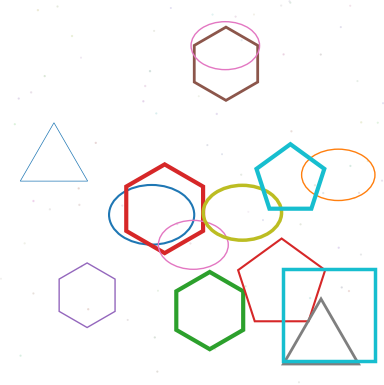[{"shape": "triangle", "thickness": 0.5, "radius": 0.51, "center": [0.14, 0.58]}, {"shape": "oval", "thickness": 1.5, "radius": 0.55, "center": [0.394, 0.442]}, {"shape": "oval", "thickness": 1, "radius": 0.48, "center": [0.879, 0.546]}, {"shape": "hexagon", "thickness": 3, "radius": 0.5, "center": [0.545, 0.193]}, {"shape": "hexagon", "thickness": 3, "radius": 0.58, "center": [0.428, 0.458]}, {"shape": "pentagon", "thickness": 1.5, "radius": 0.59, "center": [0.731, 0.262]}, {"shape": "hexagon", "thickness": 1, "radius": 0.42, "center": [0.226, 0.233]}, {"shape": "hexagon", "thickness": 2, "radius": 0.48, "center": [0.587, 0.834]}, {"shape": "oval", "thickness": 1, "radius": 0.44, "center": [0.585, 0.881]}, {"shape": "oval", "thickness": 1, "radius": 0.45, "center": [0.502, 0.364]}, {"shape": "triangle", "thickness": 2, "radius": 0.56, "center": [0.834, 0.111]}, {"shape": "oval", "thickness": 2.5, "radius": 0.51, "center": [0.63, 0.447]}, {"shape": "square", "thickness": 2.5, "radius": 0.59, "center": [0.855, 0.181]}, {"shape": "pentagon", "thickness": 3, "radius": 0.46, "center": [0.754, 0.533]}]